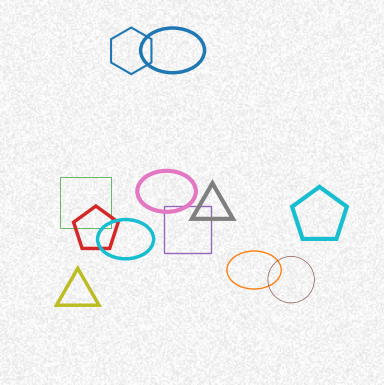[{"shape": "hexagon", "thickness": 1.5, "radius": 0.3, "center": [0.341, 0.868]}, {"shape": "oval", "thickness": 2.5, "radius": 0.42, "center": [0.448, 0.869]}, {"shape": "oval", "thickness": 1, "radius": 0.35, "center": [0.66, 0.299]}, {"shape": "square", "thickness": 0.5, "radius": 0.33, "center": [0.222, 0.474]}, {"shape": "pentagon", "thickness": 2.5, "radius": 0.3, "center": [0.249, 0.404]}, {"shape": "square", "thickness": 1, "radius": 0.31, "center": [0.486, 0.403]}, {"shape": "circle", "thickness": 0.5, "radius": 0.3, "center": [0.756, 0.274]}, {"shape": "oval", "thickness": 3, "radius": 0.38, "center": [0.433, 0.503]}, {"shape": "triangle", "thickness": 3, "radius": 0.31, "center": [0.552, 0.462]}, {"shape": "triangle", "thickness": 2.5, "radius": 0.32, "center": [0.202, 0.239]}, {"shape": "oval", "thickness": 2.5, "radius": 0.36, "center": [0.326, 0.379]}, {"shape": "pentagon", "thickness": 3, "radius": 0.37, "center": [0.83, 0.44]}]